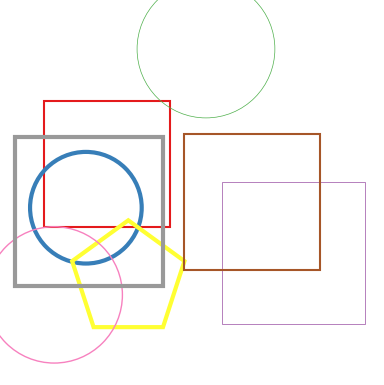[{"shape": "square", "thickness": 1.5, "radius": 0.81, "center": [0.278, 0.574]}, {"shape": "circle", "thickness": 3, "radius": 0.72, "center": [0.223, 0.46]}, {"shape": "circle", "thickness": 0.5, "radius": 0.89, "center": [0.535, 0.873]}, {"shape": "square", "thickness": 0.5, "radius": 0.92, "center": [0.763, 0.342]}, {"shape": "pentagon", "thickness": 3, "radius": 0.77, "center": [0.333, 0.274]}, {"shape": "square", "thickness": 1.5, "radius": 0.88, "center": [0.655, 0.476]}, {"shape": "circle", "thickness": 1, "radius": 0.89, "center": [0.141, 0.234]}, {"shape": "square", "thickness": 3, "radius": 0.97, "center": [0.231, 0.45]}]